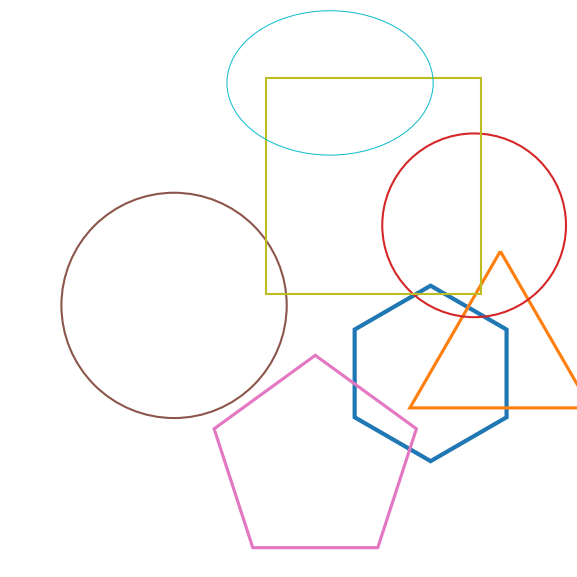[{"shape": "hexagon", "thickness": 2, "radius": 0.76, "center": [0.746, 0.353]}, {"shape": "triangle", "thickness": 1.5, "radius": 0.9, "center": [0.866, 0.383]}, {"shape": "circle", "thickness": 1, "radius": 0.8, "center": [0.821, 0.609]}, {"shape": "circle", "thickness": 1, "radius": 0.98, "center": [0.301, 0.47]}, {"shape": "pentagon", "thickness": 1.5, "radius": 0.92, "center": [0.546, 0.2]}, {"shape": "square", "thickness": 1, "radius": 0.93, "center": [0.647, 0.677]}, {"shape": "oval", "thickness": 0.5, "radius": 0.89, "center": [0.572, 0.856]}]